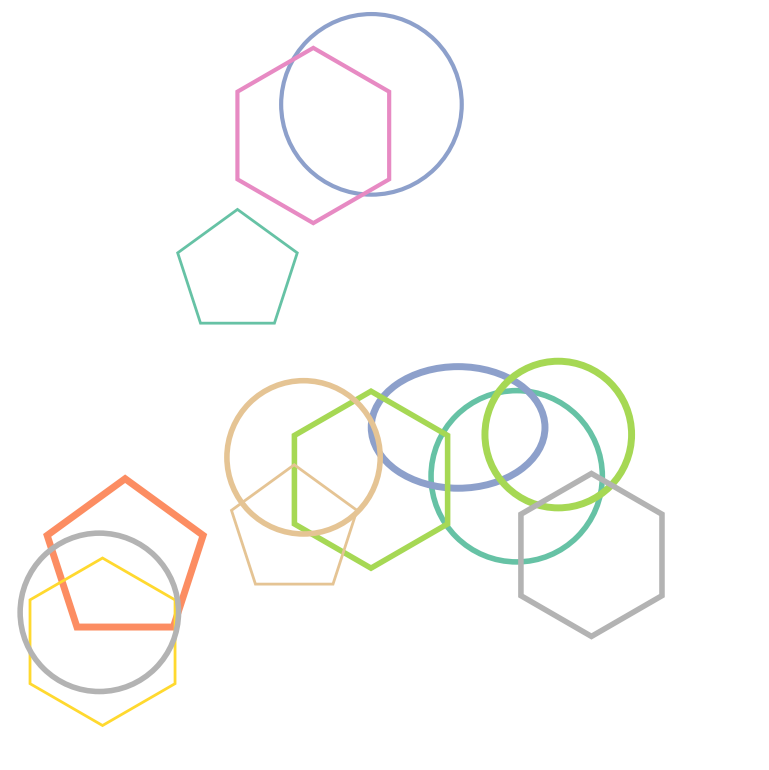[{"shape": "circle", "thickness": 2, "radius": 0.56, "center": [0.671, 0.381]}, {"shape": "pentagon", "thickness": 1, "radius": 0.41, "center": [0.308, 0.646]}, {"shape": "pentagon", "thickness": 2.5, "radius": 0.53, "center": [0.163, 0.272]}, {"shape": "oval", "thickness": 2.5, "radius": 0.56, "center": [0.595, 0.445]}, {"shape": "circle", "thickness": 1.5, "radius": 0.59, "center": [0.482, 0.864]}, {"shape": "hexagon", "thickness": 1.5, "radius": 0.57, "center": [0.407, 0.824]}, {"shape": "circle", "thickness": 2.5, "radius": 0.48, "center": [0.725, 0.436]}, {"shape": "hexagon", "thickness": 2, "radius": 0.57, "center": [0.482, 0.377]}, {"shape": "hexagon", "thickness": 1, "radius": 0.54, "center": [0.133, 0.167]}, {"shape": "pentagon", "thickness": 1, "radius": 0.43, "center": [0.382, 0.311]}, {"shape": "circle", "thickness": 2, "radius": 0.5, "center": [0.394, 0.406]}, {"shape": "hexagon", "thickness": 2, "radius": 0.53, "center": [0.768, 0.279]}, {"shape": "circle", "thickness": 2, "radius": 0.51, "center": [0.129, 0.205]}]